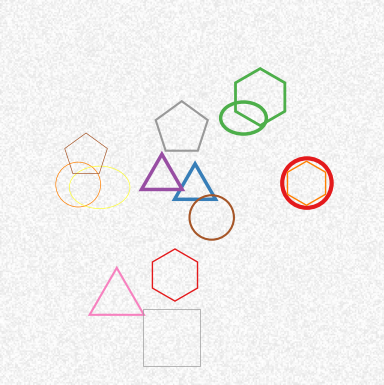[{"shape": "hexagon", "thickness": 1, "radius": 0.34, "center": [0.454, 0.286]}, {"shape": "circle", "thickness": 3, "radius": 0.32, "center": [0.797, 0.525]}, {"shape": "triangle", "thickness": 2.5, "radius": 0.31, "center": [0.507, 0.513]}, {"shape": "oval", "thickness": 2.5, "radius": 0.3, "center": [0.632, 0.693]}, {"shape": "hexagon", "thickness": 2, "radius": 0.37, "center": [0.676, 0.748]}, {"shape": "triangle", "thickness": 2.5, "radius": 0.31, "center": [0.42, 0.538]}, {"shape": "circle", "thickness": 0.5, "radius": 0.29, "center": [0.203, 0.521]}, {"shape": "hexagon", "thickness": 1, "radius": 0.29, "center": [0.796, 0.524]}, {"shape": "oval", "thickness": 0.5, "radius": 0.39, "center": [0.259, 0.513]}, {"shape": "circle", "thickness": 1.5, "radius": 0.29, "center": [0.55, 0.435]}, {"shape": "pentagon", "thickness": 0.5, "radius": 0.29, "center": [0.224, 0.596]}, {"shape": "triangle", "thickness": 1.5, "radius": 0.41, "center": [0.303, 0.223]}, {"shape": "pentagon", "thickness": 1.5, "radius": 0.36, "center": [0.472, 0.666]}, {"shape": "square", "thickness": 0.5, "radius": 0.37, "center": [0.445, 0.124]}]